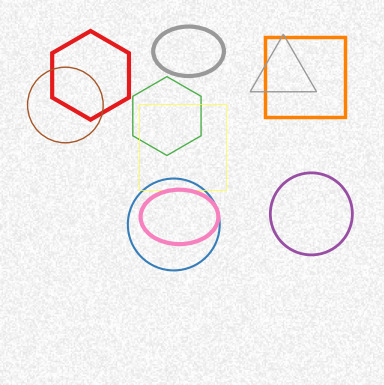[{"shape": "hexagon", "thickness": 3, "radius": 0.58, "center": [0.235, 0.804]}, {"shape": "circle", "thickness": 1.5, "radius": 0.6, "center": [0.451, 0.417]}, {"shape": "hexagon", "thickness": 1, "radius": 0.51, "center": [0.434, 0.699]}, {"shape": "circle", "thickness": 2, "radius": 0.53, "center": [0.809, 0.444]}, {"shape": "square", "thickness": 2.5, "radius": 0.52, "center": [0.793, 0.799]}, {"shape": "square", "thickness": 0.5, "radius": 0.56, "center": [0.474, 0.617]}, {"shape": "circle", "thickness": 1, "radius": 0.49, "center": [0.17, 0.727]}, {"shape": "oval", "thickness": 3, "radius": 0.5, "center": [0.466, 0.437]}, {"shape": "oval", "thickness": 3, "radius": 0.46, "center": [0.49, 0.867]}, {"shape": "triangle", "thickness": 1, "radius": 0.5, "center": [0.736, 0.811]}]